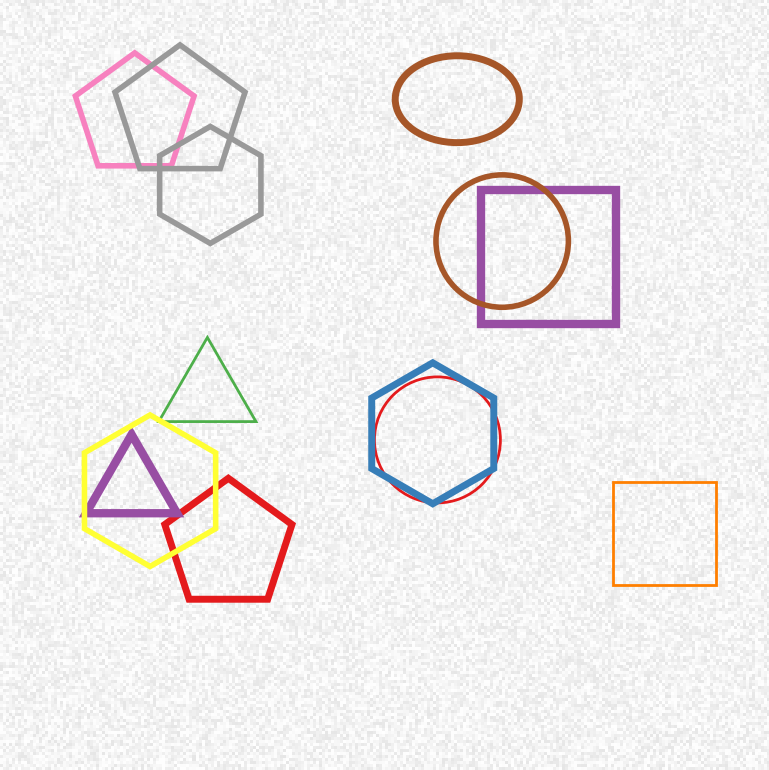[{"shape": "circle", "thickness": 1, "radius": 0.41, "center": [0.568, 0.429]}, {"shape": "pentagon", "thickness": 2.5, "radius": 0.43, "center": [0.297, 0.292]}, {"shape": "hexagon", "thickness": 2.5, "radius": 0.46, "center": [0.562, 0.437]}, {"shape": "triangle", "thickness": 1, "radius": 0.36, "center": [0.269, 0.489]}, {"shape": "triangle", "thickness": 3, "radius": 0.34, "center": [0.171, 0.368]}, {"shape": "square", "thickness": 3, "radius": 0.44, "center": [0.712, 0.666]}, {"shape": "square", "thickness": 1, "radius": 0.34, "center": [0.863, 0.307]}, {"shape": "hexagon", "thickness": 2, "radius": 0.49, "center": [0.195, 0.363]}, {"shape": "circle", "thickness": 2, "radius": 0.43, "center": [0.652, 0.687]}, {"shape": "oval", "thickness": 2.5, "radius": 0.4, "center": [0.594, 0.871]}, {"shape": "pentagon", "thickness": 2, "radius": 0.41, "center": [0.175, 0.85]}, {"shape": "pentagon", "thickness": 2, "radius": 0.44, "center": [0.234, 0.853]}, {"shape": "hexagon", "thickness": 2, "radius": 0.38, "center": [0.273, 0.76]}]